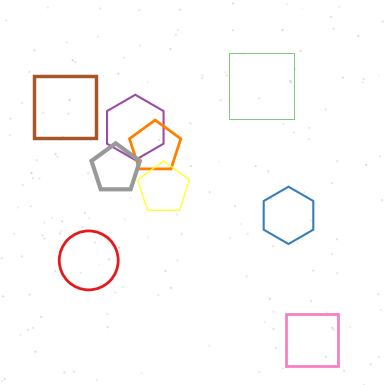[{"shape": "circle", "thickness": 2, "radius": 0.38, "center": [0.23, 0.324]}, {"shape": "hexagon", "thickness": 1.5, "radius": 0.37, "center": [0.749, 0.441]}, {"shape": "square", "thickness": 0.5, "radius": 0.42, "center": [0.679, 0.776]}, {"shape": "hexagon", "thickness": 1.5, "radius": 0.42, "center": [0.351, 0.669]}, {"shape": "pentagon", "thickness": 2, "radius": 0.35, "center": [0.403, 0.618]}, {"shape": "pentagon", "thickness": 1, "radius": 0.35, "center": [0.425, 0.511]}, {"shape": "square", "thickness": 2.5, "radius": 0.4, "center": [0.168, 0.721]}, {"shape": "square", "thickness": 2, "radius": 0.34, "center": [0.81, 0.118]}, {"shape": "pentagon", "thickness": 3, "radius": 0.33, "center": [0.3, 0.562]}]